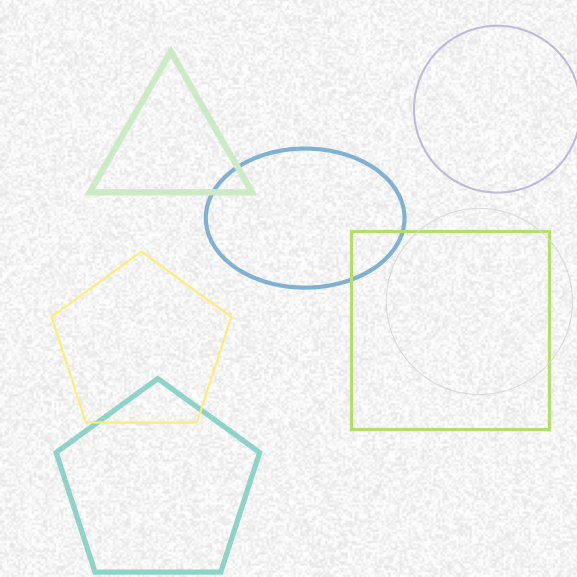[{"shape": "pentagon", "thickness": 2.5, "radius": 0.93, "center": [0.273, 0.158]}, {"shape": "circle", "thickness": 1, "radius": 0.72, "center": [0.861, 0.81]}, {"shape": "oval", "thickness": 2, "radius": 0.86, "center": [0.528, 0.621]}, {"shape": "square", "thickness": 1.5, "radius": 0.86, "center": [0.779, 0.427]}, {"shape": "circle", "thickness": 0.5, "radius": 0.81, "center": [0.83, 0.477]}, {"shape": "triangle", "thickness": 3, "radius": 0.81, "center": [0.296, 0.747]}, {"shape": "pentagon", "thickness": 1, "radius": 0.82, "center": [0.245, 0.4]}]